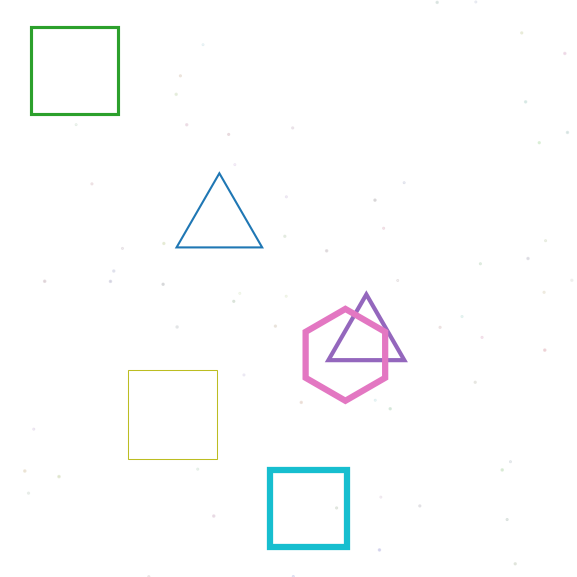[{"shape": "triangle", "thickness": 1, "radius": 0.43, "center": [0.38, 0.614]}, {"shape": "square", "thickness": 1.5, "radius": 0.37, "center": [0.129, 0.877]}, {"shape": "triangle", "thickness": 2, "radius": 0.38, "center": [0.634, 0.413]}, {"shape": "hexagon", "thickness": 3, "radius": 0.4, "center": [0.598, 0.385]}, {"shape": "square", "thickness": 0.5, "radius": 0.39, "center": [0.299, 0.281]}, {"shape": "square", "thickness": 3, "radius": 0.33, "center": [0.534, 0.119]}]